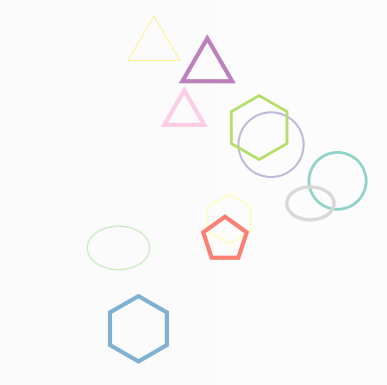[{"shape": "circle", "thickness": 2, "radius": 0.37, "center": [0.871, 0.53]}, {"shape": "hexagon", "thickness": 1, "radius": 0.32, "center": [0.591, 0.431]}, {"shape": "circle", "thickness": 1.5, "radius": 0.42, "center": [0.699, 0.624]}, {"shape": "pentagon", "thickness": 3, "radius": 0.29, "center": [0.581, 0.378]}, {"shape": "hexagon", "thickness": 3, "radius": 0.42, "center": [0.357, 0.146]}, {"shape": "hexagon", "thickness": 2, "radius": 0.41, "center": [0.669, 0.669]}, {"shape": "triangle", "thickness": 3, "radius": 0.3, "center": [0.476, 0.706]}, {"shape": "oval", "thickness": 2.5, "radius": 0.31, "center": [0.801, 0.472]}, {"shape": "triangle", "thickness": 3, "radius": 0.37, "center": [0.535, 0.826]}, {"shape": "oval", "thickness": 1, "radius": 0.4, "center": [0.306, 0.356]}, {"shape": "triangle", "thickness": 0.5, "radius": 0.39, "center": [0.397, 0.881]}]